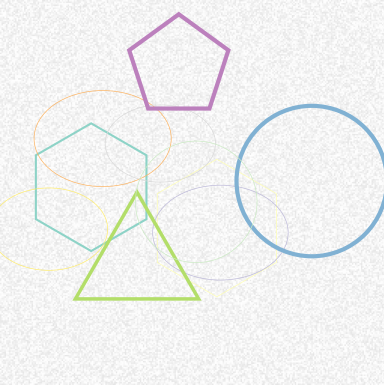[{"shape": "hexagon", "thickness": 1.5, "radius": 0.83, "center": [0.237, 0.514]}, {"shape": "hexagon", "thickness": 0.5, "radius": 0.89, "center": [0.563, 0.408]}, {"shape": "oval", "thickness": 0.5, "radius": 0.88, "center": [0.572, 0.396]}, {"shape": "circle", "thickness": 3, "radius": 0.98, "center": [0.81, 0.53]}, {"shape": "oval", "thickness": 0.5, "radius": 0.89, "center": [0.267, 0.64]}, {"shape": "triangle", "thickness": 2.5, "radius": 0.92, "center": [0.356, 0.316]}, {"shape": "oval", "thickness": 0.5, "radius": 0.72, "center": [0.417, 0.627]}, {"shape": "pentagon", "thickness": 3, "radius": 0.68, "center": [0.464, 0.828]}, {"shape": "circle", "thickness": 0.5, "radius": 0.79, "center": [0.51, 0.476]}, {"shape": "oval", "thickness": 0.5, "radius": 0.76, "center": [0.127, 0.405]}]